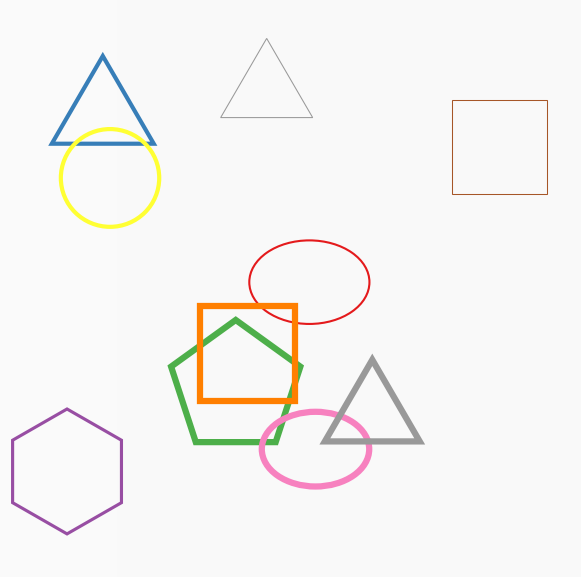[{"shape": "oval", "thickness": 1, "radius": 0.52, "center": [0.532, 0.511]}, {"shape": "triangle", "thickness": 2, "radius": 0.51, "center": [0.177, 0.801]}, {"shape": "pentagon", "thickness": 3, "radius": 0.58, "center": [0.406, 0.328]}, {"shape": "hexagon", "thickness": 1.5, "radius": 0.54, "center": [0.115, 0.183]}, {"shape": "square", "thickness": 3, "radius": 0.41, "center": [0.426, 0.387]}, {"shape": "circle", "thickness": 2, "radius": 0.42, "center": [0.189, 0.691]}, {"shape": "square", "thickness": 0.5, "radius": 0.41, "center": [0.859, 0.745]}, {"shape": "oval", "thickness": 3, "radius": 0.46, "center": [0.543, 0.221]}, {"shape": "triangle", "thickness": 3, "radius": 0.47, "center": [0.64, 0.282]}, {"shape": "triangle", "thickness": 0.5, "radius": 0.46, "center": [0.459, 0.841]}]